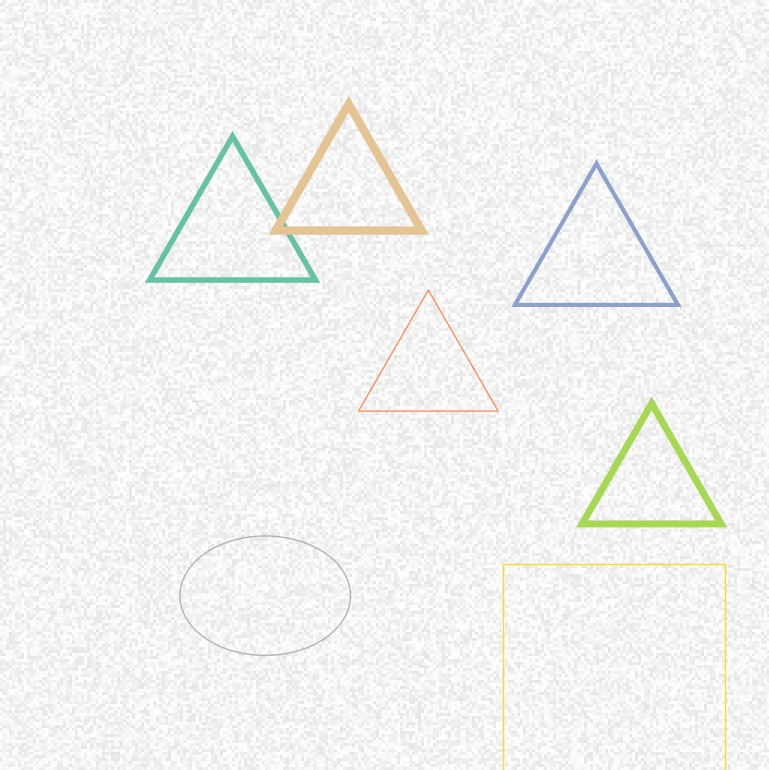[{"shape": "triangle", "thickness": 2, "radius": 0.62, "center": [0.302, 0.699]}, {"shape": "triangle", "thickness": 0.5, "radius": 0.52, "center": [0.556, 0.518]}, {"shape": "triangle", "thickness": 1.5, "radius": 0.61, "center": [0.775, 0.665]}, {"shape": "triangle", "thickness": 2.5, "radius": 0.52, "center": [0.846, 0.372]}, {"shape": "square", "thickness": 0.5, "radius": 0.72, "center": [0.798, 0.123]}, {"shape": "triangle", "thickness": 3, "radius": 0.55, "center": [0.453, 0.755]}, {"shape": "oval", "thickness": 0.5, "radius": 0.55, "center": [0.344, 0.226]}]